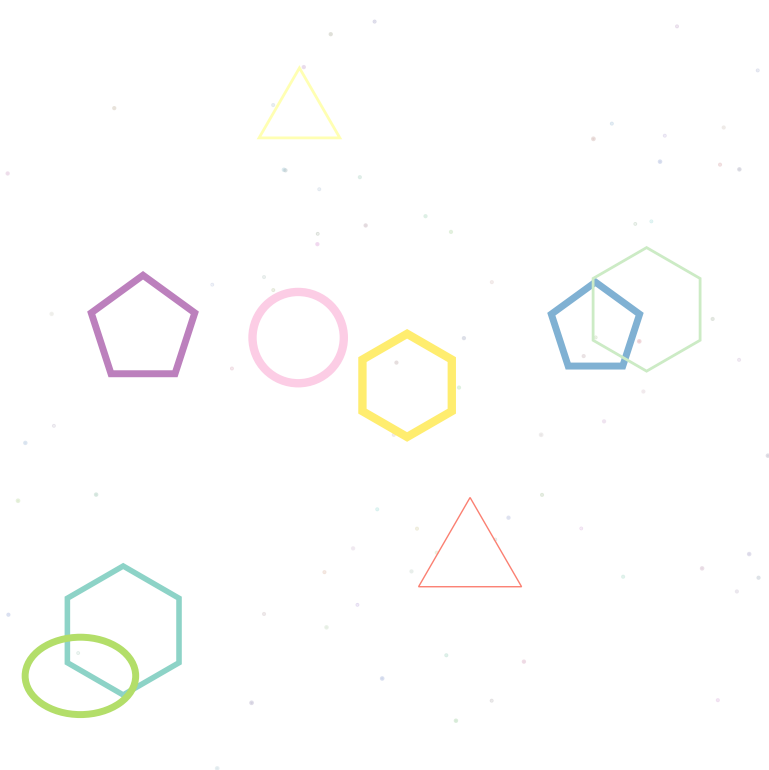[{"shape": "hexagon", "thickness": 2, "radius": 0.42, "center": [0.16, 0.181]}, {"shape": "triangle", "thickness": 1, "radius": 0.3, "center": [0.389, 0.851]}, {"shape": "triangle", "thickness": 0.5, "radius": 0.39, "center": [0.61, 0.277]}, {"shape": "pentagon", "thickness": 2.5, "radius": 0.3, "center": [0.773, 0.573]}, {"shape": "oval", "thickness": 2.5, "radius": 0.36, "center": [0.104, 0.122]}, {"shape": "circle", "thickness": 3, "radius": 0.3, "center": [0.387, 0.562]}, {"shape": "pentagon", "thickness": 2.5, "radius": 0.35, "center": [0.186, 0.572]}, {"shape": "hexagon", "thickness": 1, "radius": 0.4, "center": [0.84, 0.598]}, {"shape": "hexagon", "thickness": 3, "radius": 0.33, "center": [0.529, 0.499]}]